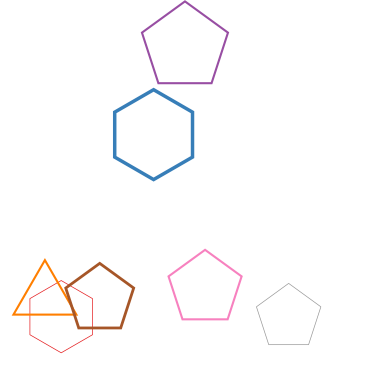[{"shape": "hexagon", "thickness": 0.5, "radius": 0.47, "center": [0.159, 0.177]}, {"shape": "hexagon", "thickness": 2.5, "radius": 0.58, "center": [0.399, 0.65]}, {"shape": "pentagon", "thickness": 1.5, "radius": 0.59, "center": [0.48, 0.879]}, {"shape": "triangle", "thickness": 1.5, "radius": 0.47, "center": [0.117, 0.23]}, {"shape": "pentagon", "thickness": 2, "radius": 0.46, "center": [0.259, 0.223]}, {"shape": "pentagon", "thickness": 1.5, "radius": 0.5, "center": [0.533, 0.251]}, {"shape": "pentagon", "thickness": 0.5, "radius": 0.44, "center": [0.75, 0.176]}]